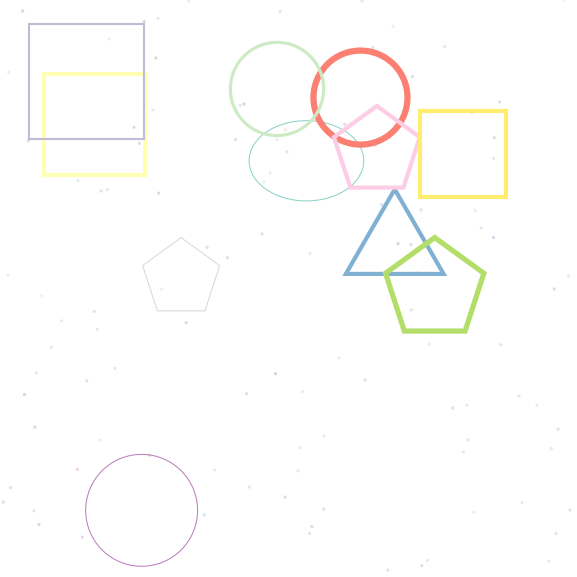[{"shape": "oval", "thickness": 0.5, "radius": 0.5, "center": [0.531, 0.721]}, {"shape": "square", "thickness": 2, "radius": 0.44, "center": [0.163, 0.784]}, {"shape": "square", "thickness": 1, "radius": 0.5, "center": [0.15, 0.857]}, {"shape": "circle", "thickness": 3, "radius": 0.41, "center": [0.624, 0.83]}, {"shape": "triangle", "thickness": 2, "radius": 0.49, "center": [0.684, 0.574]}, {"shape": "pentagon", "thickness": 2.5, "radius": 0.45, "center": [0.753, 0.498]}, {"shape": "pentagon", "thickness": 2, "radius": 0.39, "center": [0.653, 0.737]}, {"shape": "pentagon", "thickness": 0.5, "radius": 0.35, "center": [0.314, 0.518]}, {"shape": "circle", "thickness": 0.5, "radius": 0.48, "center": [0.245, 0.115]}, {"shape": "circle", "thickness": 1.5, "radius": 0.4, "center": [0.48, 0.845]}, {"shape": "square", "thickness": 2, "radius": 0.37, "center": [0.801, 0.733]}]